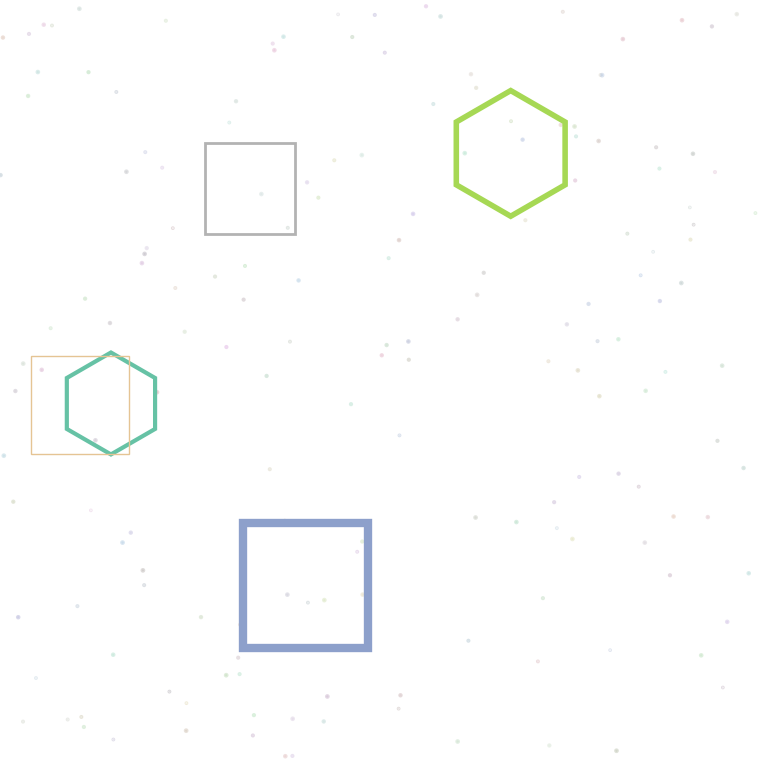[{"shape": "hexagon", "thickness": 1.5, "radius": 0.33, "center": [0.144, 0.476]}, {"shape": "square", "thickness": 3, "radius": 0.41, "center": [0.397, 0.239]}, {"shape": "hexagon", "thickness": 2, "radius": 0.41, "center": [0.663, 0.801]}, {"shape": "square", "thickness": 0.5, "radius": 0.32, "center": [0.104, 0.474]}, {"shape": "square", "thickness": 1, "radius": 0.29, "center": [0.324, 0.755]}]